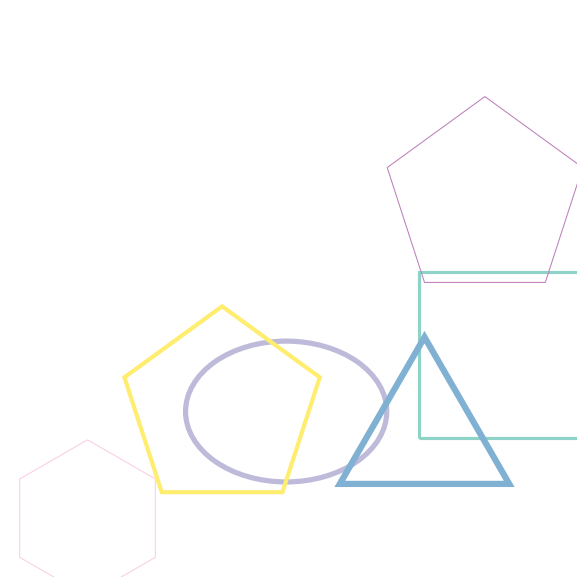[{"shape": "square", "thickness": 1.5, "radius": 0.72, "center": [0.869, 0.385]}, {"shape": "oval", "thickness": 2.5, "radius": 0.87, "center": [0.495, 0.287]}, {"shape": "triangle", "thickness": 3, "radius": 0.85, "center": [0.735, 0.246]}, {"shape": "hexagon", "thickness": 0.5, "radius": 0.68, "center": [0.152, 0.102]}, {"shape": "pentagon", "thickness": 0.5, "radius": 0.89, "center": [0.84, 0.654]}, {"shape": "pentagon", "thickness": 2, "radius": 0.89, "center": [0.385, 0.291]}]